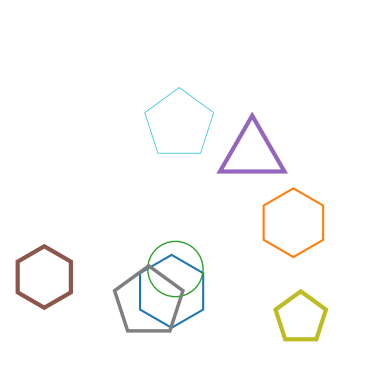[{"shape": "hexagon", "thickness": 1.5, "radius": 0.47, "center": [0.446, 0.243]}, {"shape": "hexagon", "thickness": 1.5, "radius": 0.45, "center": [0.762, 0.422]}, {"shape": "circle", "thickness": 1, "radius": 0.36, "center": [0.456, 0.301]}, {"shape": "triangle", "thickness": 3, "radius": 0.48, "center": [0.655, 0.603]}, {"shape": "hexagon", "thickness": 3, "radius": 0.4, "center": [0.115, 0.28]}, {"shape": "pentagon", "thickness": 2.5, "radius": 0.47, "center": [0.386, 0.216]}, {"shape": "pentagon", "thickness": 3, "radius": 0.34, "center": [0.781, 0.174]}, {"shape": "pentagon", "thickness": 0.5, "radius": 0.47, "center": [0.466, 0.678]}]